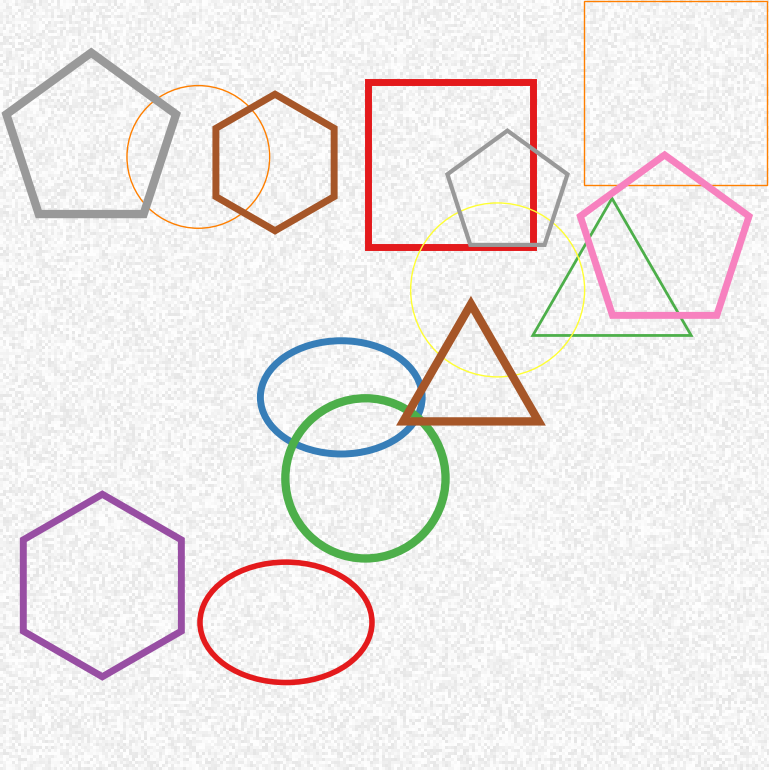[{"shape": "square", "thickness": 2.5, "radius": 0.54, "center": [0.585, 0.786]}, {"shape": "oval", "thickness": 2, "radius": 0.56, "center": [0.371, 0.192]}, {"shape": "oval", "thickness": 2.5, "radius": 0.53, "center": [0.443, 0.484]}, {"shape": "circle", "thickness": 3, "radius": 0.52, "center": [0.475, 0.379]}, {"shape": "triangle", "thickness": 1, "radius": 0.59, "center": [0.795, 0.624]}, {"shape": "hexagon", "thickness": 2.5, "radius": 0.59, "center": [0.133, 0.24]}, {"shape": "circle", "thickness": 0.5, "radius": 0.46, "center": [0.258, 0.796]}, {"shape": "square", "thickness": 0.5, "radius": 0.59, "center": [0.877, 0.879]}, {"shape": "circle", "thickness": 0.5, "radius": 0.56, "center": [0.646, 0.623]}, {"shape": "hexagon", "thickness": 2.5, "radius": 0.44, "center": [0.357, 0.789]}, {"shape": "triangle", "thickness": 3, "radius": 0.51, "center": [0.612, 0.503]}, {"shape": "pentagon", "thickness": 2.5, "radius": 0.58, "center": [0.863, 0.684]}, {"shape": "pentagon", "thickness": 1.5, "radius": 0.41, "center": [0.659, 0.748]}, {"shape": "pentagon", "thickness": 3, "radius": 0.58, "center": [0.118, 0.816]}]